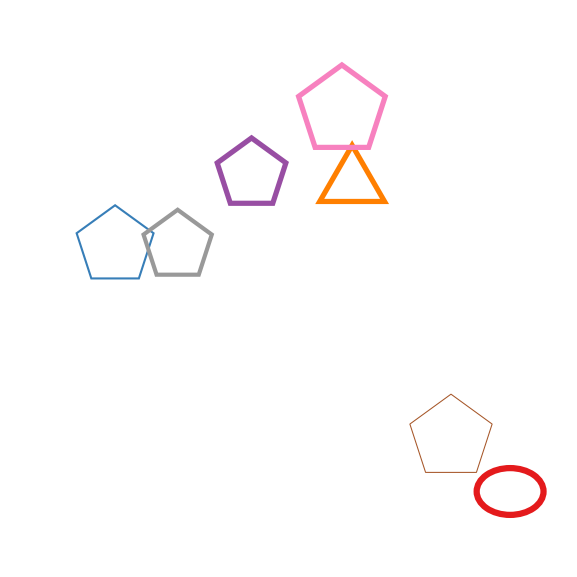[{"shape": "oval", "thickness": 3, "radius": 0.29, "center": [0.883, 0.148]}, {"shape": "pentagon", "thickness": 1, "radius": 0.35, "center": [0.199, 0.574]}, {"shape": "pentagon", "thickness": 2.5, "radius": 0.31, "center": [0.436, 0.698]}, {"shape": "triangle", "thickness": 2.5, "radius": 0.32, "center": [0.61, 0.683]}, {"shape": "pentagon", "thickness": 0.5, "radius": 0.37, "center": [0.781, 0.242]}, {"shape": "pentagon", "thickness": 2.5, "radius": 0.39, "center": [0.592, 0.808]}, {"shape": "pentagon", "thickness": 2, "radius": 0.31, "center": [0.308, 0.574]}]